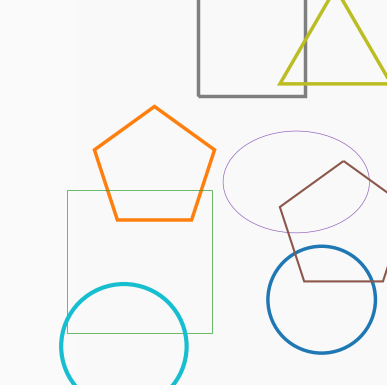[{"shape": "circle", "thickness": 2.5, "radius": 0.69, "center": [0.83, 0.222]}, {"shape": "pentagon", "thickness": 2.5, "radius": 0.81, "center": [0.399, 0.56]}, {"shape": "square", "thickness": 0.5, "radius": 0.93, "center": [0.361, 0.321]}, {"shape": "oval", "thickness": 0.5, "radius": 0.94, "center": [0.765, 0.527]}, {"shape": "pentagon", "thickness": 1.5, "radius": 0.86, "center": [0.887, 0.409]}, {"shape": "square", "thickness": 2.5, "radius": 0.69, "center": [0.649, 0.889]}, {"shape": "triangle", "thickness": 2.5, "radius": 0.83, "center": [0.866, 0.865]}, {"shape": "circle", "thickness": 3, "radius": 0.81, "center": [0.32, 0.1]}]